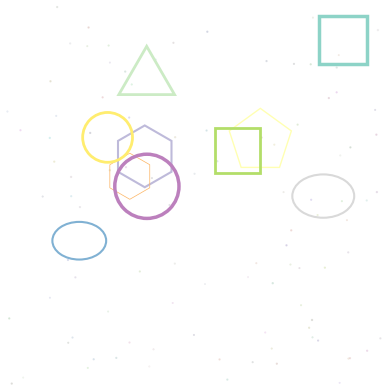[{"shape": "square", "thickness": 2.5, "radius": 0.31, "center": [0.89, 0.896]}, {"shape": "pentagon", "thickness": 1, "radius": 0.42, "center": [0.676, 0.634]}, {"shape": "hexagon", "thickness": 1.5, "radius": 0.4, "center": [0.376, 0.594]}, {"shape": "oval", "thickness": 1.5, "radius": 0.35, "center": [0.206, 0.375]}, {"shape": "hexagon", "thickness": 0.5, "radius": 0.3, "center": [0.337, 0.542]}, {"shape": "square", "thickness": 2, "radius": 0.29, "center": [0.616, 0.608]}, {"shape": "oval", "thickness": 1.5, "radius": 0.4, "center": [0.84, 0.491]}, {"shape": "circle", "thickness": 2.5, "radius": 0.42, "center": [0.382, 0.516]}, {"shape": "triangle", "thickness": 2, "radius": 0.42, "center": [0.381, 0.796]}, {"shape": "circle", "thickness": 2, "radius": 0.32, "center": [0.279, 0.643]}]